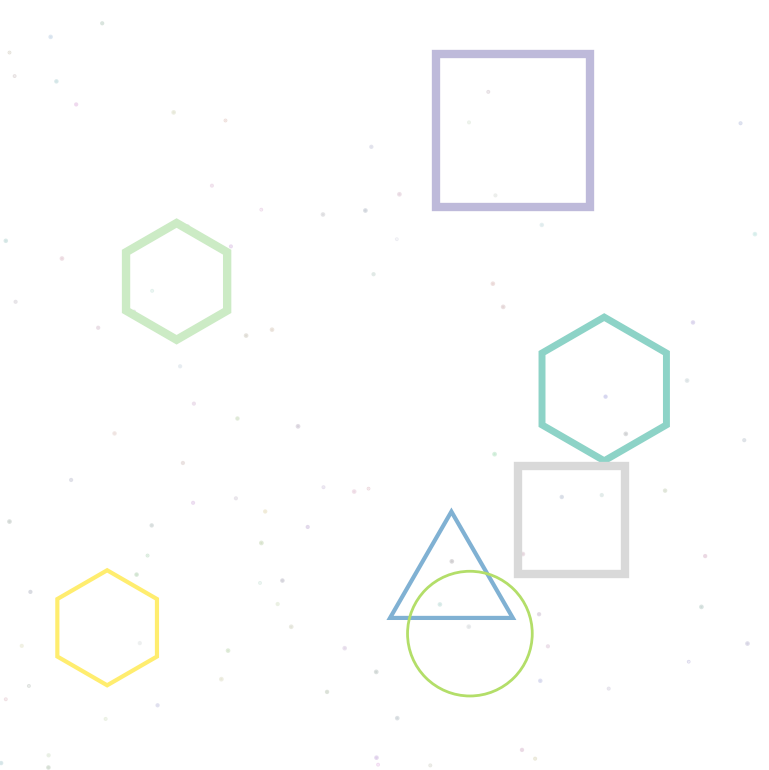[{"shape": "hexagon", "thickness": 2.5, "radius": 0.47, "center": [0.785, 0.495]}, {"shape": "square", "thickness": 3, "radius": 0.5, "center": [0.666, 0.831]}, {"shape": "triangle", "thickness": 1.5, "radius": 0.46, "center": [0.586, 0.244]}, {"shape": "circle", "thickness": 1, "radius": 0.4, "center": [0.61, 0.177]}, {"shape": "square", "thickness": 3, "radius": 0.35, "center": [0.742, 0.324]}, {"shape": "hexagon", "thickness": 3, "radius": 0.38, "center": [0.229, 0.635]}, {"shape": "hexagon", "thickness": 1.5, "radius": 0.37, "center": [0.139, 0.185]}]